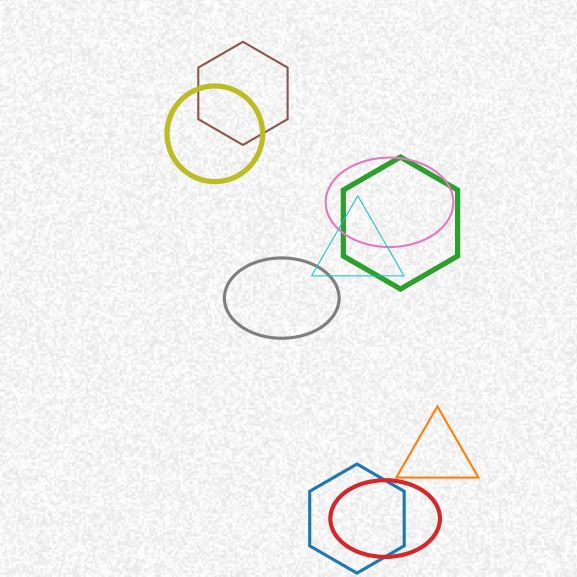[{"shape": "hexagon", "thickness": 1.5, "radius": 0.47, "center": [0.618, 0.101]}, {"shape": "triangle", "thickness": 1, "radius": 0.41, "center": [0.757, 0.213]}, {"shape": "hexagon", "thickness": 2.5, "radius": 0.57, "center": [0.693, 0.613]}, {"shape": "oval", "thickness": 2, "radius": 0.47, "center": [0.667, 0.101]}, {"shape": "hexagon", "thickness": 1, "radius": 0.45, "center": [0.421, 0.837]}, {"shape": "oval", "thickness": 1, "radius": 0.55, "center": [0.674, 0.649]}, {"shape": "oval", "thickness": 1.5, "radius": 0.5, "center": [0.488, 0.483]}, {"shape": "circle", "thickness": 2.5, "radius": 0.41, "center": [0.372, 0.767]}, {"shape": "triangle", "thickness": 0.5, "radius": 0.46, "center": [0.62, 0.568]}]